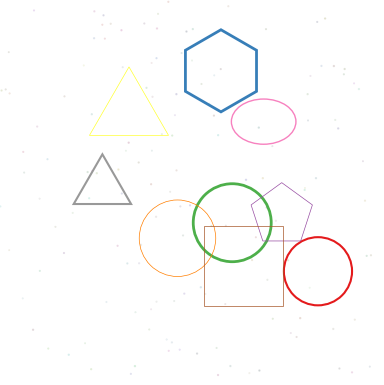[{"shape": "circle", "thickness": 1.5, "radius": 0.44, "center": [0.826, 0.295]}, {"shape": "hexagon", "thickness": 2, "radius": 0.53, "center": [0.574, 0.816]}, {"shape": "circle", "thickness": 2, "radius": 0.51, "center": [0.603, 0.421]}, {"shape": "pentagon", "thickness": 0.5, "radius": 0.42, "center": [0.732, 0.442]}, {"shape": "circle", "thickness": 0.5, "radius": 0.5, "center": [0.461, 0.381]}, {"shape": "triangle", "thickness": 0.5, "radius": 0.59, "center": [0.335, 0.708]}, {"shape": "square", "thickness": 0.5, "radius": 0.52, "center": [0.632, 0.309]}, {"shape": "oval", "thickness": 1, "radius": 0.42, "center": [0.685, 0.684]}, {"shape": "triangle", "thickness": 1.5, "radius": 0.43, "center": [0.266, 0.513]}]